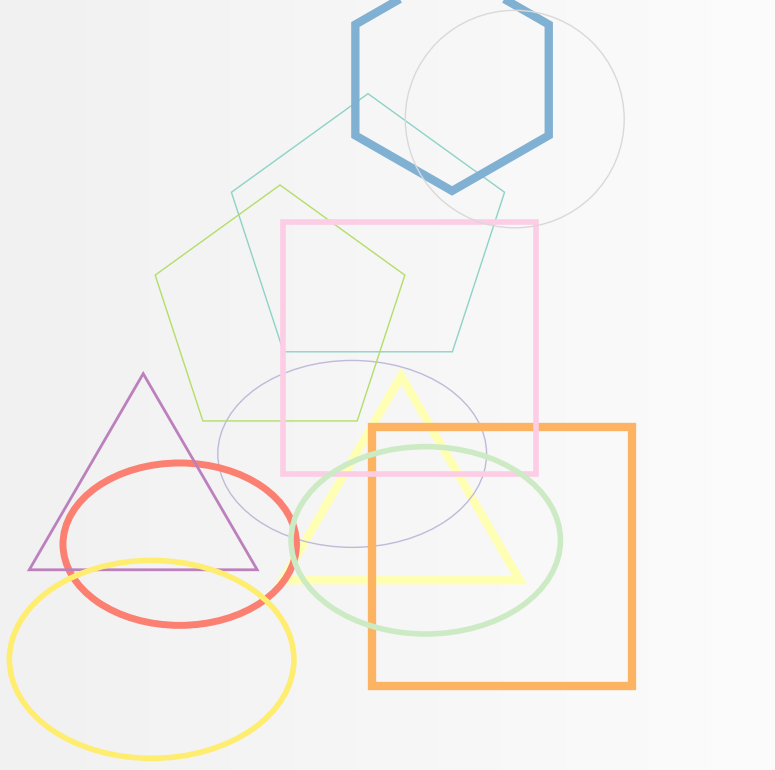[{"shape": "pentagon", "thickness": 0.5, "radius": 0.93, "center": [0.475, 0.693]}, {"shape": "triangle", "thickness": 3, "radius": 0.88, "center": [0.518, 0.335]}, {"shape": "oval", "thickness": 0.5, "radius": 0.87, "center": [0.454, 0.411]}, {"shape": "oval", "thickness": 2.5, "radius": 0.75, "center": [0.232, 0.293]}, {"shape": "hexagon", "thickness": 3, "radius": 0.72, "center": [0.583, 0.896]}, {"shape": "square", "thickness": 3, "radius": 0.84, "center": [0.648, 0.278]}, {"shape": "pentagon", "thickness": 0.5, "radius": 0.85, "center": [0.361, 0.59]}, {"shape": "square", "thickness": 2, "radius": 0.82, "center": [0.529, 0.548]}, {"shape": "circle", "thickness": 0.5, "radius": 0.71, "center": [0.664, 0.845]}, {"shape": "triangle", "thickness": 1, "radius": 0.85, "center": [0.185, 0.345]}, {"shape": "oval", "thickness": 2, "radius": 0.87, "center": [0.549, 0.298]}, {"shape": "oval", "thickness": 2, "radius": 0.92, "center": [0.196, 0.144]}]